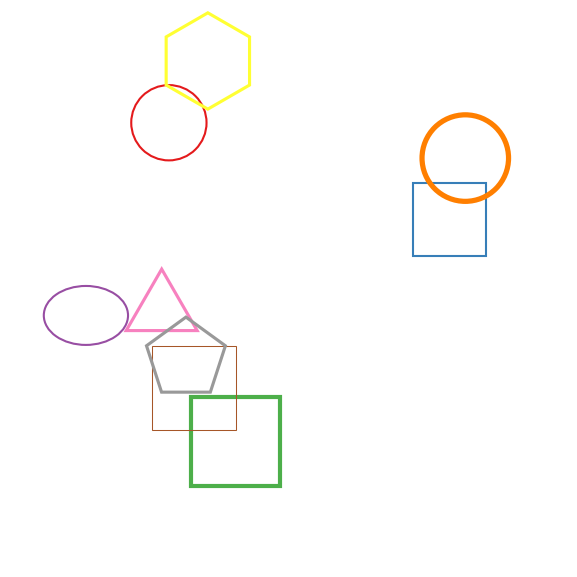[{"shape": "circle", "thickness": 1, "radius": 0.33, "center": [0.292, 0.787]}, {"shape": "square", "thickness": 1, "radius": 0.32, "center": [0.778, 0.62]}, {"shape": "square", "thickness": 2, "radius": 0.38, "center": [0.408, 0.234]}, {"shape": "oval", "thickness": 1, "radius": 0.36, "center": [0.149, 0.453]}, {"shape": "circle", "thickness": 2.5, "radius": 0.37, "center": [0.806, 0.725]}, {"shape": "hexagon", "thickness": 1.5, "radius": 0.42, "center": [0.36, 0.894]}, {"shape": "square", "thickness": 0.5, "radius": 0.36, "center": [0.336, 0.327]}, {"shape": "triangle", "thickness": 1.5, "radius": 0.35, "center": [0.28, 0.462]}, {"shape": "pentagon", "thickness": 1.5, "radius": 0.36, "center": [0.322, 0.378]}]